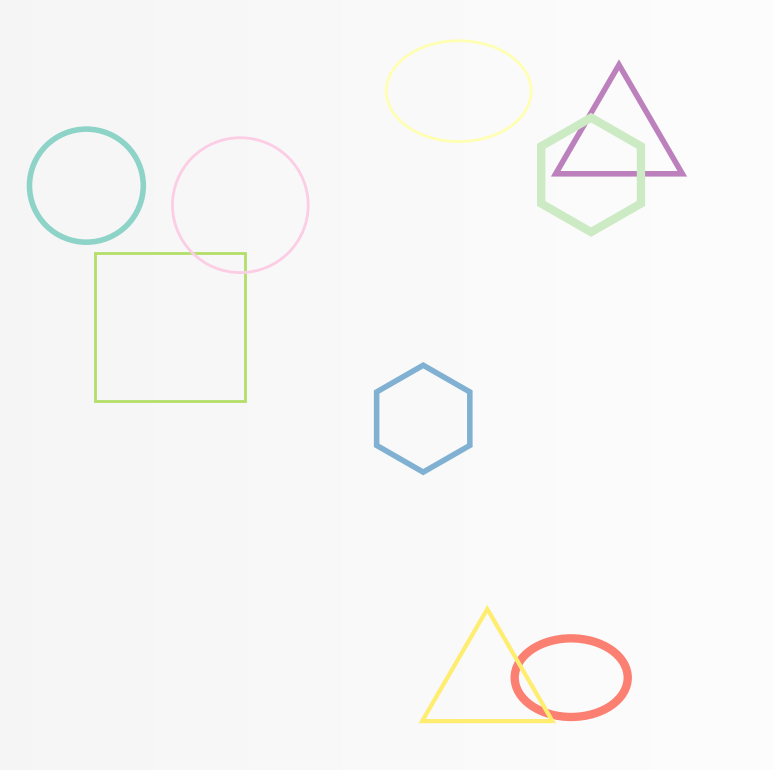[{"shape": "circle", "thickness": 2, "radius": 0.37, "center": [0.111, 0.759]}, {"shape": "oval", "thickness": 1, "radius": 0.47, "center": [0.592, 0.882]}, {"shape": "oval", "thickness": 3, "radius": 0.36, "center": [0.737, 0.12]}, {"shape": "hexagon", "thickness": 2, "radius": 0.35, "center": [0.546, 0.456]}, {"shape": "square", "thickness": 1, "radius": 0.48, "center": [0.219, 0.575]}, {"shape": "circle", "thickness": 1, "radius": 0.44, "center": [0.31, 0.734]}, {"shape": "triangle", "thickness": 2, "radius": 0.47, "center": [0.799, 0.821]}, {"shape": "hexagon", "thickness": 3, "radius": 0.37, "center": [0.763, 0.773]}, {"shape": "triangle", "thickness": 1.5, "radius": 0.49, "center": [0.629, 0.112]}]